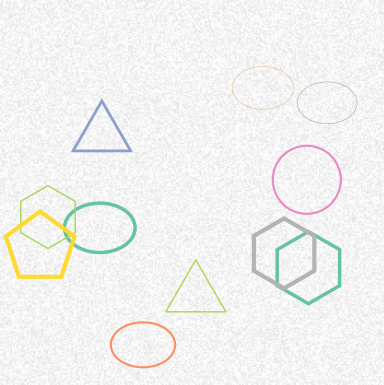[{"shape": "hexagon", "thickness": 2.5, "radius": 0.47, "center": [0.801, 0.305]}, {"shape": "oval", "thickness": 2.5, "radius": 0.46, "center": [0.259, 0.408]}, {"shape": "oval", "thickness": 1.5, "radius": 0.42, "center": [0.371, 0.104]}, {"shape": "triangle", "thickness": 2, "radius": 0.43, "center": [0.265, 0.651]}, {"shape": "circle", "thickness": 1.5, "radius": 0.44, "center": [0.797, 0.533]}, {"shape": "hexagon", "thickness": 1, "radius": 0.41, "center": [0.125, 0.436]}, {"shape": "triangle", "thickness": 1, "radius": 0.45, "center": [0.509, 0.235]}, {"shape": "pentagon", "thickness": 3, "radius": 0.47, "center": [0.104, 0.357]}, {"shape": "oval", "thickness": 0.5, "radius": 0.4, "center": [0.683, 0.772]}, {"shape": "oval", "thickness": 0.5, "radius": 0.39, "center": [0.85, 0.733]}, {"shape": "hexagon", "thickness": 3, "radius": 0.45, "center": [0.738, 0.342]}]